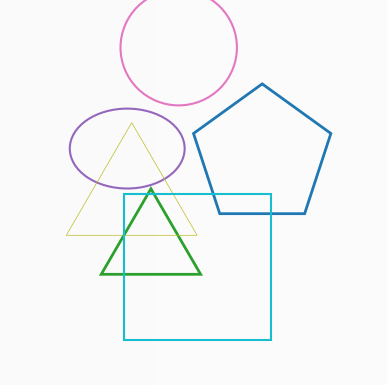[{"shape": "pentagon", "thickness": 2, "radius": 0.93, "center": [0.677, 0.596]}, {"shape": "triangle", "thickness": 2, "radius": 0.74, "center": [0.389, 0.362]}, {"shape": "oval", "thickness": 1.5, "radius": 0.74, "center": [0.328, 0.614]}, {"shape": "circle", "thickness": 1.5, "radius": 0.75, "center": [0.461, 0.876]}, {"shape": "triangle", "thickness": 0.5, "radius": 0.97, "center": [0.34, 0.486]}, {"shape": "square", "thickness": 1.5, "radius": 0.95, "center": [0.509, 0.307]}]